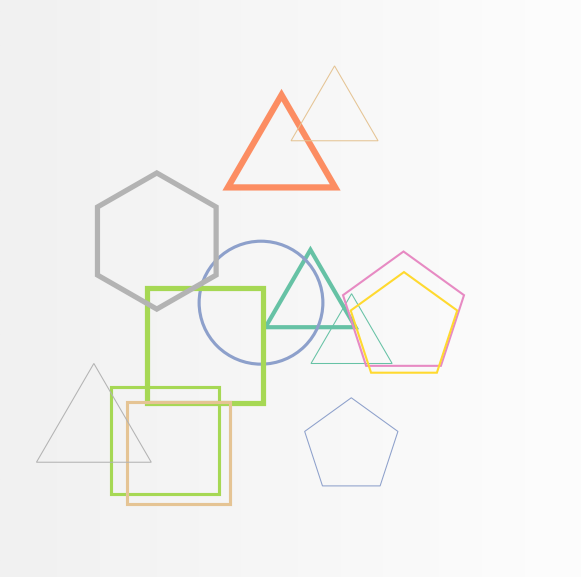[{"shape": "triangle", "thickness": 0.5, "radius": 0.4, "center": [0.605, 0.41]}, {"shape": "triangle", "thickness": 2, "radius": 0.45, "center": [0.534, 0.477]}, {"shape": "triangle", "thickness": 3, "radius": 0.53, "center": [0.484, 0.728]}, {"shape": "circle", "thickness": 1.5, "radius": 0.53, "center": [0.449, 0.475]}, {"shape": "pentagon", "thickness": 0.5, "radius": 0.42, "center": [0.604, 0.226]}, {"shape": "pentagon", "thickness": 1, "radius": 0.55, "center": [0.694, 0.454]}, {"shape": "square", "thickness": 2.5, "radius": 0.5, "center": [0.352, 0.401]}, {"shape": "square", "thickness": 1.5, "radius": 0.46, "center": [0.283, 0.236]}, {"shape": "pentagon", "thickness": 1, "radius": 0.48, "center": [0.695, 0.432]}, {"shape": "triangle", "thickness": 0.5, "radius": 0.43, "center": [0.576, 0.799]}, {"shape": "square", "thickness": 1.5, "radius": 0.44, "center": [0.308, 0.215]}, {"shape": "hexagon", "thickness": 2.5, "radius": 0.59, "center": [0.27, 0.582]}, {"shape": "triangle", "thickness": 0.5, "radius": 0.57, "center": [0.161, 0.256]}]